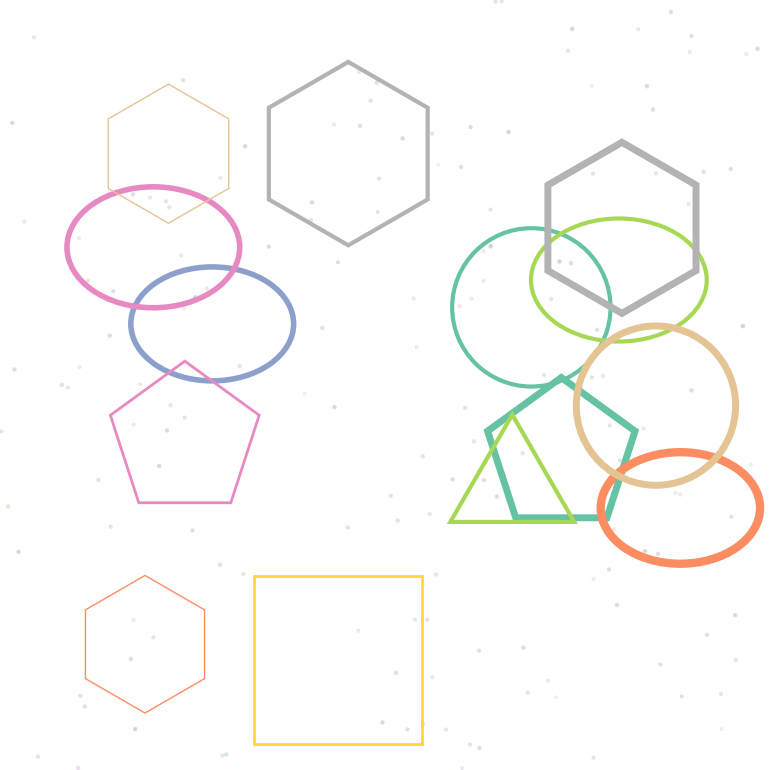[{"shape": "pentagon", "thickness": 2.5, "radius": 0.5, "center": [0.729, 0.409]}, {"shape": "circle", "thickness": 1.5, "radius": 0.51, "center": [0.69, 0.601]}, {"shape": "hexagon", "thickness": 0.5, "radius": 0.45, "center": [0.188, 0.163]}, {"shape": "oval", "thickness": 3, "radius": 0.52, "center": [0.884, 0.34]}, {"shape": "oval", "thickness": 2, "radius": 0.53, "center": [0.276, 0.579]}, {"shape": "oval", "thickness": 2, "radius": 0.56, "center": [0.199, 0.679]}, {"shape": "pentagon", "thickness": 1, "radius": 0.51, "center": [0.24, 0.429]}, {"shape": "triangle", "thickness": 1.5, "radius": 0.46, "center": [0.665, 0.369]}, {"shape": "oval", "thickness": 1.5, "radius": 0.57, "center": [0.804, 0.636]}, {"shape": "square", "thickness": 1, "radius": 0.55, "center": [0.439, 0.143]}, {"shape": "circle", "thickness": 2.5, "radius": 0.52, "center": [0.852, 0.473]}, {"shape": "hexagon", "thickness": 0.5, "radius": 0.45, "center": [0.219, 0.8]}, {"shape": "hexagon", "thickness": 2.5, "radius": 0.56, "center": [0.808, 0.704]}, {"shape": "hexagon", "thickness": 1.5, "radius": 0.6, "center": [0.452, 0.801]}]